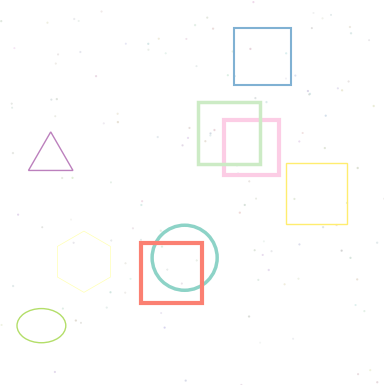[{"shape": "circle", "thickness": 2.5, "radius": 0.42, "center": [0.48, 0.331]}, {"shape": "hexagon", "thickness": 0.5, "radius": 0.4, "center": [0.218, 0.32]}, {"shape": "square", "thickness": 3, "radius": 0.39, "center": [0.446, 0.291]}, {"shape": "square", "thickness": 1.5, "radius": 0.37, "center": [0.683, 0.853]}, {"shape": "oval", "thickness": 1, "radius": 0.32, "center": [0.108, 0.154]}, {"shape": "square", "thickness": 3, "radius": 0.36, "center": [0.653, 0.616]}, {"shape": "triangle", "thickness": 1, "radius": 0.33, "center": [0.132, 0.591]}, {"shape": "square", "thickness": 2.5, "radius": 0.4, "center": [0.595, 0.654]}, {"shape": "square", "thickness": 1, "radius": 0.4, "center": [0.823, 0.497]}]